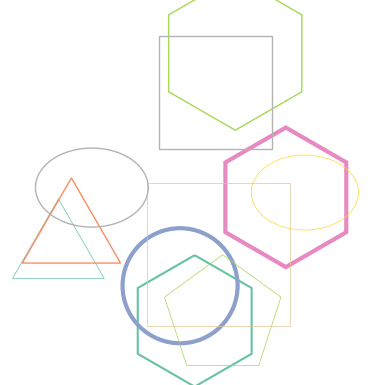[{"shape": "hexagon", "thickness": 1.5, "radius": 0.85, "center": [0.506, 0.166]}, {"shape": "triangle", "thickness": 0.5, "radius": 0.69, "center": [0.152, 0.346]}, {"shape": "triangle", "thickness": 1, "radius": 0.74, "center": [0.185, 0.39]}, {"shape": "circle", "thickness": 3, "radius": 0.75, "center": [0.468, 0.258]}, {"shape": "hexagon", "thickness": 3, "radius": 0.91, "center": [0.742, 0.488]}, {"shape": "hexagon", "thickness": 1, "radius": 1.0, "center": [0.611, 0.861]}, {"shape": "pentagon", "thickness": 0.5, "radius": 0.8, "center": [0.578, 0.179]}, {"shape": "oval", "thickness": 0.5, "radius": 0.7, "center": [0.792, 0.5]}, {"shape": "square", "thickness": 0.5, "radius": 0.93, "center": [0.567, 0.338]}, {"shape": "square", "thickness": 1, "radius": 0.73, "center": [0.56, 0.759]}, {"shape": "oval", "thickness": 1, "radius": 0.73, "center": [0.239, 0.513]}]